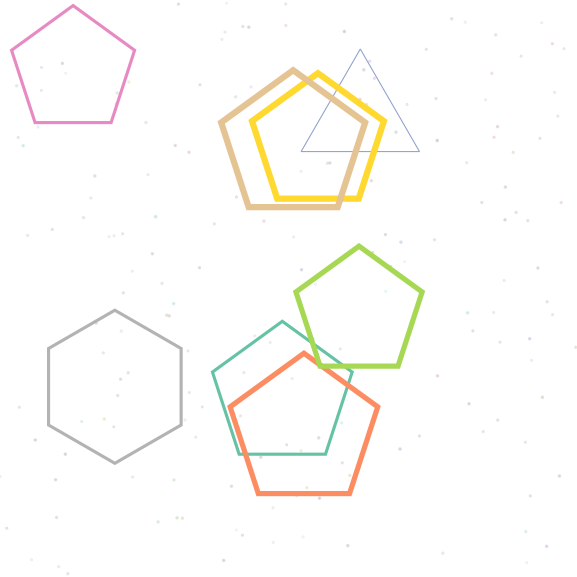[{"shape": "pentagon", "thickness": 1.5, "radius": 0.64, "center": [0.489, 0.316]}, {"shape": "pentagon", "thickness": 2.5, "radius": 0.67, "center": [0.526, 0.253]}, {"shape": "triangle", "thickness": 0.5, "radius": 0.59, "center": [0.624, 0.796]}, {"shape": "pentagon", "thickness": 1.5, "radius": 0.56, "center": [0.127, 0.877]}, {"shape": "pentagon", "thickness": 2.5, "radius": 0.57, "center": [0.622, 0.458]}, {"shape": "pentagon", "thickness": 3, "radius": 0.6, "center": [0.551, 0.752]}, {"shape": "pentagon", "thickness": 3, "radius": 0.66, "center": [0.508, 0.746]}, {"shape": "hexagon", "thickness": 1.5, "radius": 0.66, "center": [0.199, 0.329]}]